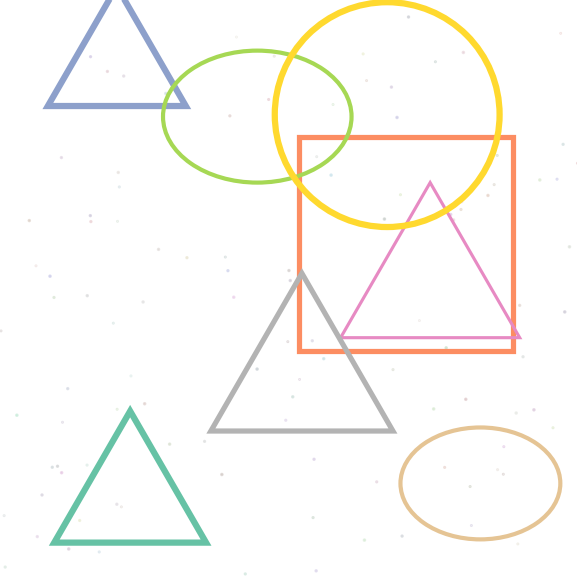[{"shape": "triangle", "thickness": 3, "radius": 0.76, "center": [0.225, 0.135]}, {"shape": "square", "thickness": 2.5, "radius": 0.93, "center": [0.703, 0.577]}, {"shape": "triangle", "thickness": 3, "radius": 0.69, "center": [0.202, 0.885]}, {"shape": "triangle", "thickness": 1.5, "radius": 0.9, "center": [0.745, 0.504]}, {"shape": "oval", "thickness": 2, "radius": 0.82, "center": [0.446, 0.797]}, {"shape": "circle", "thickness": 3, "radius": 0.97, "center": [0.67, 0.801]}, {"shape": "oval", "thickness": 2, "radius": 0.69, "center": [0.832, 0.162]}, {"shape": "triangle", "thickness": 2.5, "radius": 0.91, "center": [0.523, 0.344]}]